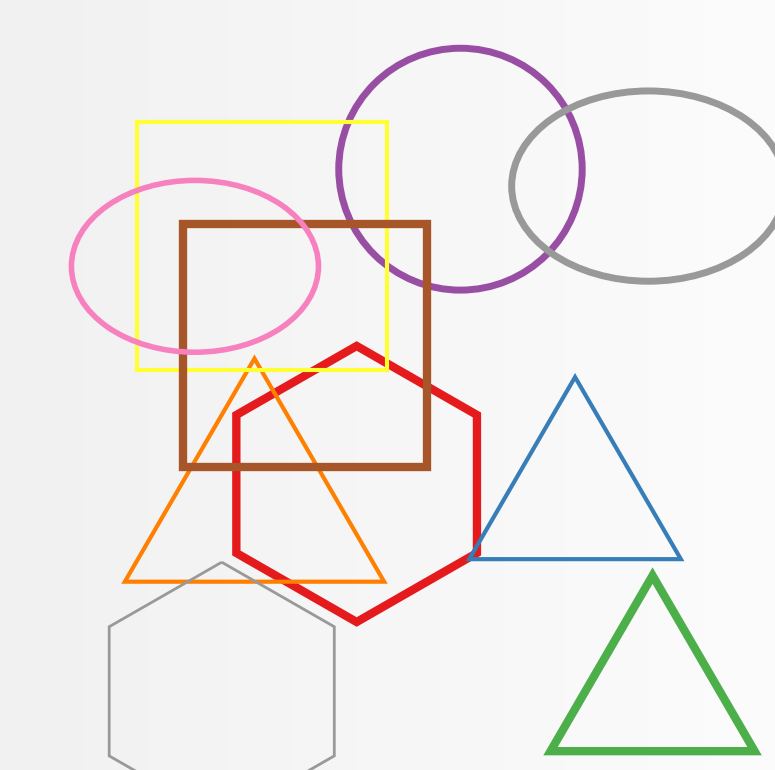[{"shape": "hexagon", "thickness": 3, "radius": 0.9, "center": [0.46, 0.371]}, {"shape": "triangle", "thickness": 1.5, "radius": 0.79, "center": [0.742, 0.353]}, {"shape": "triangle", "thickness": 3, "radius": 0.76, "center": [0.842, 0.1]}, {"shape": "circle", "thickness": 2.5, "radius": 0.79, "center": [0.594, 0.78]}, {"shape": "triangle", "thickness": 1.5, "radius": 0.97, "center": [0.328, 0.341]}, {"shape": "square", "thickness": 1.5, "radius": 0.81, "center": [0.338, 0.68]}, {"shape": "square", "thickness": 3, "radius": 0.79, "center": [0.394, 0.551]}, {"shape": "oval", "thickness": 2, "radius": 0.8, "center": [0.252, 0.654]}, {"shape": "oval", "thickness": 2.5, "radius": 0.88, "center": [0.837, 0.758]}, {"shape": "hexagon", "thickness": 1, "radius": 0.84, "center": [0.286, 0.102]}]